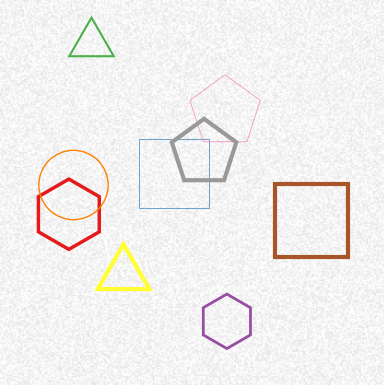[{"shape": "hexagon", "thickness": 2.5, "radius": 0.46, "center": [0.179, 0.444]}, {"shape": "square", "thickness": 0.5, "radius": 0.45, "center": [0.451, 0.549]}, {"shape": "triangle", "thickness": 1.5, "radius": 0.33, "center": [0.238, 0.887]}, {"shape": "hexagon", "thickness": 2, "radius": 0.35, "center": [0.589, 0.165]}, {"shape": "circle", "thickness": 1, "radius": 0.45, "center": [0.191, 0.519]}, {"shape": "triangle", "thickness": 3, "radius": 0.39, "center": [0.321, 0.288]}, {"shape": "square", "thickness": 3, "radius": 0.47, "center": [0.809, 0.427]}, {"shape": "pentagon", "thickness": 0.5, "radius": 0.48, "center": [0.585, 0.71]}, {"shape": "pentagon", "thickness": 3, "radius": 0.44, "center": [0.53, 0.603]}]